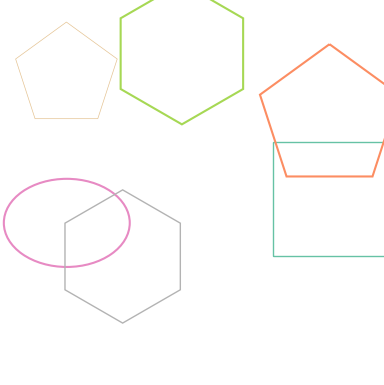[{"shape": "square", "thickness": 1, "radius": 0.74, "center": [0.856, 0.482]}, {"shape": "pentagon", "thickness": 1.5, "radius": 0.95, "center": [0.856, 0.695]}, {"shape": "oval", "thickness": 1.5, "radius": 0.82, "center": [0.173, 0.421]}, {"shape": "hexagon", "thickness": 1.5, "radius": 0.92, "center": [0.472, 0.861]}, {"shape": "pentagon", "thickness": 0.5, "radius": 0.69, "center": [0.173, 0.804]}, {"shape": "hexagon", "thickness": 1, "radius": 0.86, "center": [0.319, 0.334]}]